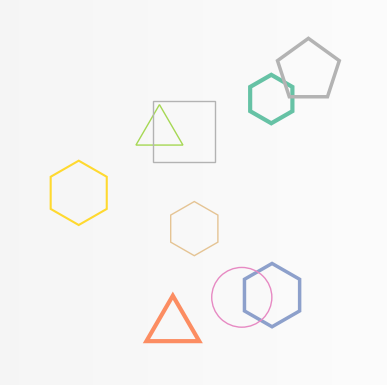[{"shape": "hexagon", "thickness": 3, "radius": 0.31, "center": [0.7, 0.743]}, {"shape": "triangle", "thickness": 3, "radius": 0.39, "center": [0.446, 0.153]}, {"shape": "hexagon", "thickness": 2.5, "radius": 0.41, "center": [0.702, 0.233]}, {"shape": "circle", "thickness": 1, "radius": 0.39, "center": [0.624, 0.228]}, {"shape": "triangle", "thickness": 1, "radius": 0.35, "center": [0.411, 0.658]}, {"shape": "hexagon", "thickness": 1.5, "radius": 0.42, "center": [0.203, 0.499]}, {"shape": "hexagon", "thickness": 1, "radius": 0.35, "center": [0.501, 0.406]}, {"shape": "square", "thickness": 1, "radius": 0.4, "center": [0.474, 0.658]}, {"shape": "pentagon", "thickness": 2.5, "radius": 0.42, "center": [0.796, 0.817]}]